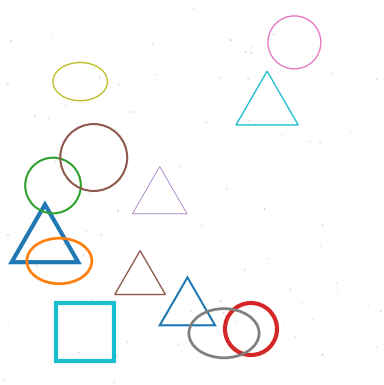[{"shape": "triangle", "thickness": 1.5, "radius": 0.41, "center": [0.487, 0.197]}, {"shape": "triangle", "thickness": 3, "radius": 0.5, "center": [0.117, 0.369]}, {"shape": "oval", "thickness": 2, "radius": 0.42, "center": [0.154, 0.322]}, {"shape": "circle", "thickness": 1.5, "radius": 0.36, "center": [0.138, 0.518]}, {"shape": "circle", "thickness": 3, "radius": 0.34, "center": [0.652, 0.145]}, {"shape": "triangle", "thickness": 0.5, "radius": 0.41, "center": [0.415, 0.486]}, {"shape": "circle", "thickness": 1.5, "radius": 0.43, "center": [0.243, 0.591]}, {"shape": "triangle", "thickness": 1, "radius": 0.38, "center": [0.364, 0.273]}, {"shape": "circle", "thickness": 1, "radius": 0.34, "center": [0.765, 0.89]}, {"shape": "oval", "thickness": 2, "radius": 0.46, "center": [0.582, 0.134]}, {"shape": "oval", "thickness": 1, "radius": 0.35, "center": [0.208, 0.788]}, {"shape": "triangle", "thickness": 1, "radius": 0.47, "center": [0.694, 0.722]}, {"shape": "square", "thickness": 3, "radius": 0.38, "center": [0.221, 0.138]}]